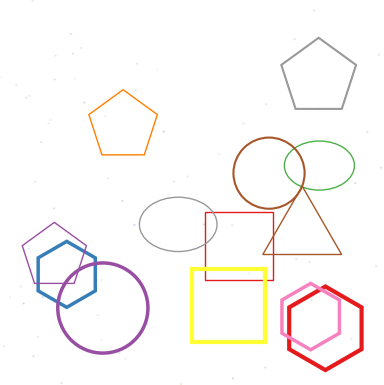[{"shape": "square", "thickness": 1, "radius": 0.44, "center": [0.622, 0.362]}, {"shape": "hexagon", "thickness": 3, "radius": 0.54, "center": [0.845, 0.147]}, {"shape": "hexagon", "thickness": 2.5, "radius": 0.43, "center": [0.173, 0.287]}, {"shape": "oval", "thickness": 1, "radius": 0.46, "center": [0.83, 0.57]}, {"shape": "pentagon", "thickness": 1, "radius": 0.44, "center": [0.141, 0.335]}, {"shape": "circle", "thickness": 2.5, "radius": 0.59, "center": [0.267, 0.2]}, {"shape": "pentagon", "thickness": 1, "radius": 0.47, "center": [0.32, 0.673]}, {"shape": "square", "thickness": 3, "radius": 0.47, "center": [0.593, 0.206]}, {"shape": "triangle", "thickness": 1, "radius": 0.59, "center": [0.785, 0.398]}, {"shape": "circle", "thickness": 1.5, "radius": 0.46, "center": [0.699, 0.55]}, {"shape": "hexagon", "thickness": 2.5, "radius": 0.43, "center": [0.807, 0.178]}, {"shape": "oval", "thickness": 1, "radius": 0.5, "center": [0.463, 0.417]}, {"shape": "pentagon", "thickness": 1.5, "radius": 0.51, "center": [0.828, 0.8]}]